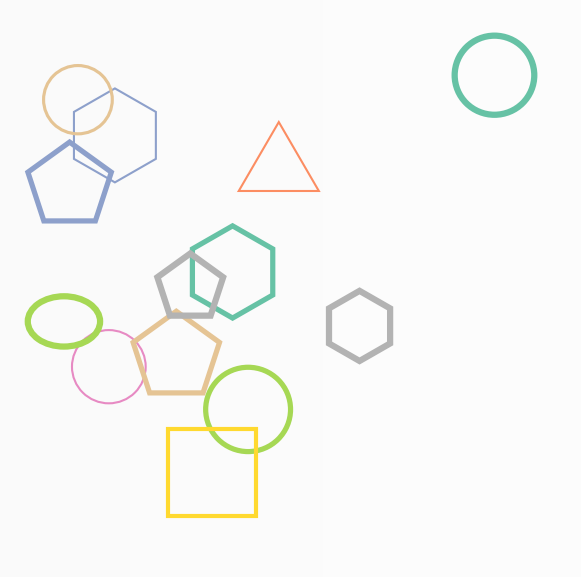[{"shape": "hexagon", "thickness": 2.5, "radius": 0.4, "center": [0.4, 0.528]}, {"shape": "circle", "thickness": 3, "radius": 0.34, "center": [0.851, 0.869]}, {"shape": "triangle", "thickness": 1, "radius": 0.4, "center": [0.48, 0.708]}, {"shape": "hexagon", "thickness": 1, "radius": 0.41, "center": [0.198, 0.765]}, {"shape": "pentagon", "thickness": 2.5, "radius": 0.38, "center": [0.12, 0.678]}, {"shape": "circle", "thickness": 1, "radius": 0.32, "center": [0.187, 0.364]}, {"shape": "oval", "thickness": 3, "radius": 0.31, "center": [0.11, 0.443]}, {"shape": "circle", "thickness": 2.5, "radius": 0.37, "center": [0.427, 0.29]}, {"shape": "square", "thickness": 2, "radius": 0.38, "center": [0.365, 0.181]}, {"shape": "circle", "thickness": 1.5, "radius": 0.3, "center": [0.134, 0.827]}, {"shape": "pentagon", "thickness": 2.5, "radius": 0.39, "center": [0.303, 0.382]}, {"shape": "hexagon", "thickness": 3, "radius": 0.3, "center": [0.619, 0.435]}, {"shape": "pentagon", "thickness": 3, "radius": 0.3, "center": [0.327, 0.501]}]